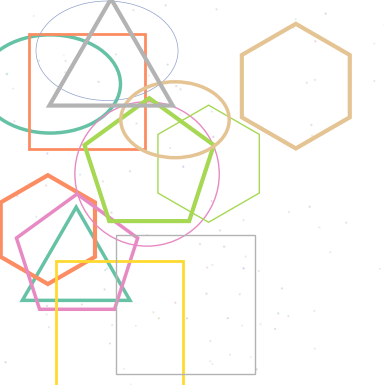[{"shape": "oval", "thickness": 2.5, "radius": 0.91, "center": [0.131, 0.782]}, {"shape": "triangle", "thickness": 2.5, "radius": 0.81, "center": [0.198, 0.301]}, {"shape": "hexagon", "thickness": 3, "radius": 0.71, "center": [0.124, 0.404]}, {"shape": "square", "thickness": 2, "radius": 0.75, "center": [0.226, 0.763]}, {"shape": "oval", "thickness": 0.5, "radius": 0.92, "center": [0.278, 0.868]}, {"shape": "pentagon", "thickness": 2.5, "radius": 0.83, "center": [0.2, 0.331]}, {"shape": "circle", "thickness": 1, "radius": 0.94, "center": [0.382, 0.548]}, {"shape": "pentagon", "thickness": 3, "radius": 0.88, "center": [0.387, 0.569]}, {"shape": "hexagon", "thickness": 1, "radius": 0.76, "center": [0.542, 0.575]}, {"shape": "square", "thickness": 2, "radius": 0.83, "center": [0.31, 0.156]}, {"shape": "hexagon", "thickness": 3, "radius": 0.81, "center": [0.768, 0.776]}, {"shape": "oval", "thickness": 2.5, "radius": 0.7, "center": [0.455, 0.689]}, {"shape": "square", "thickness": 1, "radius": 0.9, "center": [0.483, 0.21]}, {"shape": "triangle", "thickness": 3, "radius": 0.92, "center": [0.288, 0.818]}]